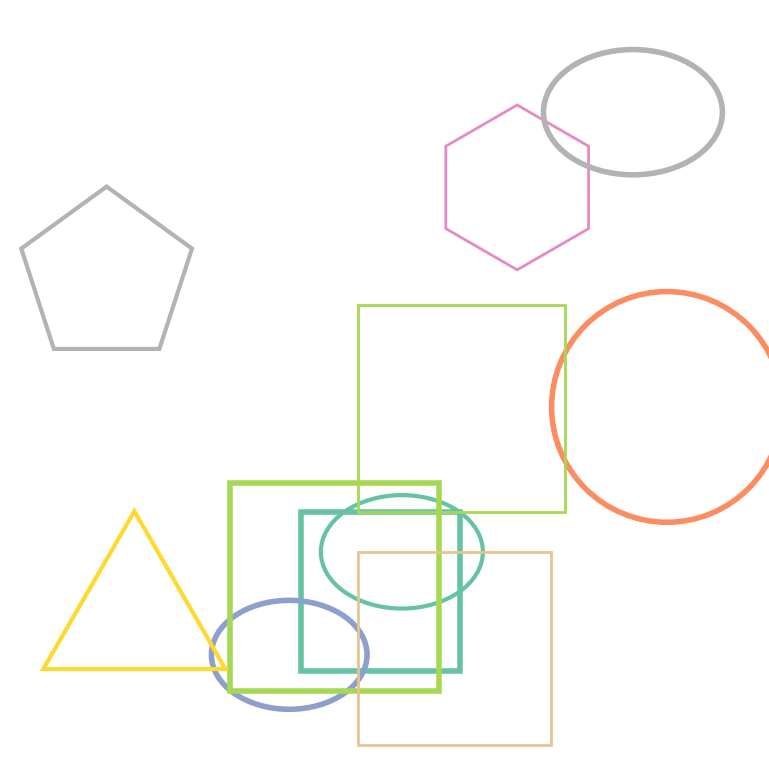[{"shape": "oval", "thickness": 1.5, "radius": 0.53, "center": [0.522, 0.283]}, {"shape": "square", "thickness": 2, "radius": 0.52, "center": [0.494, 0.232]}, {"shape": "circle", "thickness": 2, "radius": 0.75, "center": [0.866, 0.472]}, {"shape": "oval", "thickness": 2, "radius": 0.51, "center": [0.376, 0.15]}, {"shape": "hexagon", "thickness": 1, "radius": 0.54, "center": [0.672, 0.757]}, {"shape": "square", "thickness": 2, "radius": 0.68, "center": [0.434, 0.238]}, {"shape": "square", "thickness": 1, "radius": 0.67, "center": [0.599, 0.469]}, {"shape": "triangle", "thickness": 1.5, "radius": 0.68, "center": [0.175, 0.199]}, {"shape": "square", "thickness": 1, "radius": 0.63, "center": [0.591, 0.158]}, {"shape": "pentagon", "thickness": 1.5, "radius": 0.58, "center": [0.138, 0.641]}, {"shape": "oval", "thickness": 2, "radius": 0.58, "center": [0.822, 0.854]}]